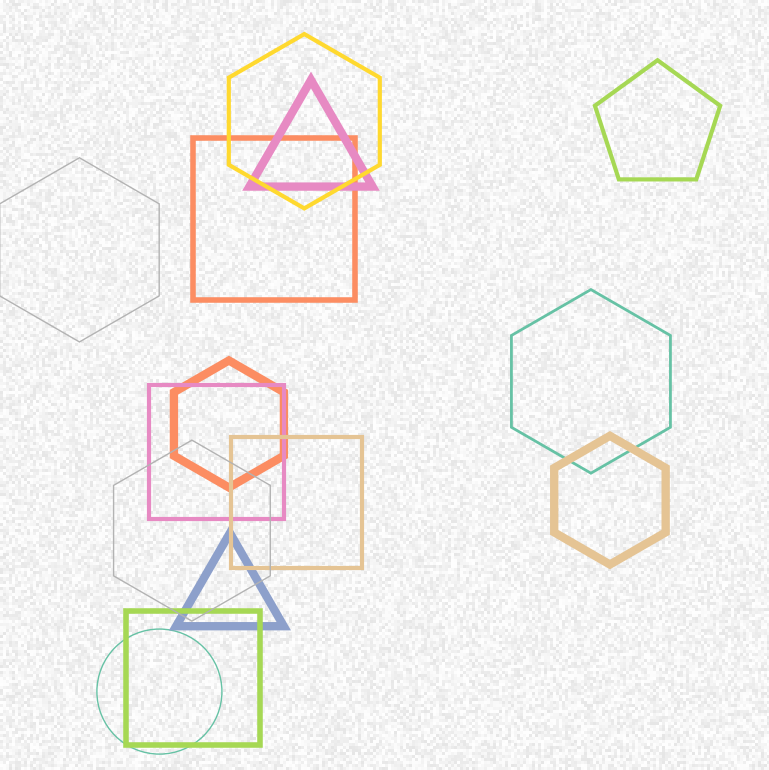[{"shape": "hexagon", "thickness": 1, "radius": 0.6, "center": [0.767, 0.505]}, {"shape": "circle", "thickness": 0.5, "radius": 0.41, "center": [0.207, 0.102]}, {"shape": "square", "thickness": 2, "radius": 0.53, "center": [0.356, 0.716]}, {"shape": "hexagon", "thickness": 3, "radius": 0.41, "center": [0.297, 0.449]}, {"shape": "triangle", "thickness": 3, "radius": 0.4, "center": [0.299, 0.227]}, {"shape": "triangle", "thickness": 3, "radius": 0.46, "center": [0.404, 0.804]}, {"shape": "square", "thickness": 1.5, "radius": 0.44, "center": [0.281, 0.413]}, {"shape": "pentagon", "thickness": 1.5, "radius": 0.43, "center": [0.854, 0.836]}, {"shape": "square", "thickness": 2, "radius": 0.44, "center": [0.25, 0.12]}, {"shape": "hexagon", "thickness": 1.5, "radius": 0.57, "center": [0.395, 0.843]}, {"shape": "hexagon", "thickness": 3, "radius": 0.42, "center": [0.792, 0.35]}, {"shape": "square", "thickness": 1.5, "radius": 0.42, "center": [0.385, 0.347]}, {"shape": "hexagon", "thickness": 0.5, "radius": 0.59, "center": [0.249, 0.311]}, {"shape": "hexagon", "thickness": 0.5, "radius": 0.6, "center": [0.103, 0.676]}]